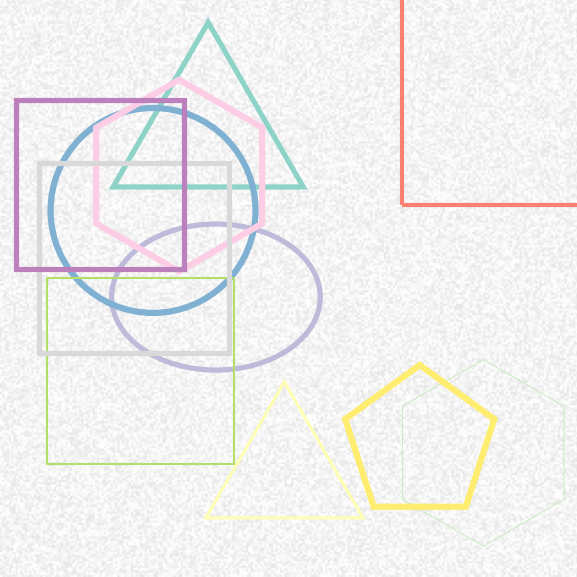[{"shape": "triangle", "thickness": 2.5, "radius": 0.95, "center": [0.36, 0.77]}, {"shape": "triangle", "thickness": 1.5, "radius": 0.79, "center": [0.492, 0.181]}, {"shape": "oval", "thickness": 2.5, "radius": 0.9, "center": [0.374, 0.485]}, {"shape": "square", "thickness": 2, "radius": 1.0, "center": [0.895, 0.843]}, {"shape": "circle", "thickness": 3, "radius": 0.89, "center": [0.265, 0.635]}, {"shape": "square", "thickness": 1, "radius": 0.81, "center": [0.243, 0.357]}, {"shape": "hexagon", "thickness": 3, "radius": 0.83, "center": [0.31, 0.695]}, {"shape": "square", "thickness": 2.5, "radius": 0.82, "center": [0.232, 0.553]}, {"shape": "square", "thickness": 2.5, "radius": 0.73, "center": [0.173, 0.68]}, {"shape": "hexagon", "thickness": 0.5, "radius": 0.81, "center": [0.837, 0.215]}, {"shape": "pentagon", "thickness": 3, "radius": 0.68, "center": [0.727, 0.231]}]